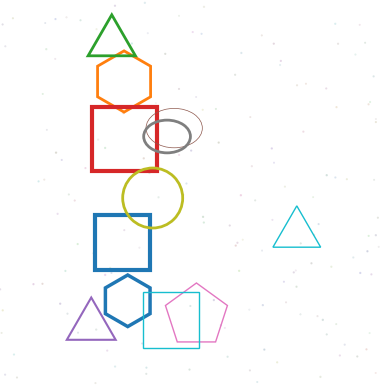[{"shape": "square", "thickness": 3, "radius": 0.36, "center": [0.317, 0.371]}, {"shape": "hexagon", "thickness": 2.5, "radius": 0.33, "center": [0.332, 0.219]}, {"shape": "hexagon", "thickness": 2, "radius": 0.4, "center": [0.322, 0.788]}, {"shape": "triangle", "thickness": 2, "radius": 0.35, "center": [0.29, 0.891]}, {"shape": "square", "thickness": 3, "radius": 0.42, "center": [0.323, 0.639]}, {"shape": "triangle", "thickness": 1.5, "radius": 0.37, "center": [0.237, 0.154]}, {"shape": "oval", "thickness": 0.5, "radius": 0.37, "center": [0.452, 0.667]}, {"shape": "pentagon", "thickness": 1, "radius": 0.42, "center": [0.51, 0.18]}, {"shape": "oval", "thickness": 2, "radius": 0.3, "center": [0.434, 0.645]}, {"shape": "circle", "thickness": 2, "radius": 0.39, "center": [0.397, 0.486]}, {"shape": "triangle", "thickness": 1, "radius": 0.36, "center": [0.771, 0.394]}, {"shape": "square", "thickness": 1, "radius": 0.37, "center": [0.444, 0.169]}]